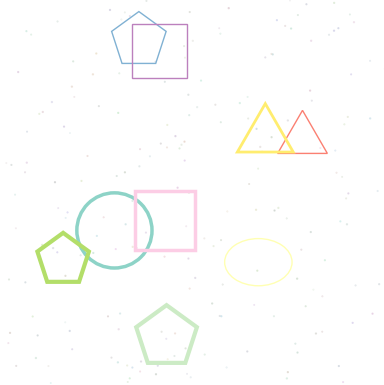[{"shape": "circle", "thickness": 2.5, "radius": 0.49, "center": [0.297, 0.401]}, {"shape": "oval", "thickness": 1, "radius": 0.44, "center": [0.671, 0.319]}, {"shape": "triangle", "thickness": 1, "radius": 0.37, "center": [0.786, 0.639]}, {"shape": "pentagon", "thickness": 1, "radius": 0.37, "center": [0.361, 0.895]}, {"shape": "pentagon", "thickness": 3, "radius": 0.35, "center": [0.164, 0.325]}, {"shape": "square", "thickness": 2.5, "radius": 0.39, "center": [0.428, 0.427]}, {"shape": "square", "thickness": 1, "radius": 0.35, "center": [0.414, 0.867]}, {"shape": "pentagon", "thickness": 3, "radius": 0.41, "center": [0.433, 0.125]}, {"shape": "triangle", "thickness": 2, "radius": 0.42, "center": [0.689, 0.647]}]